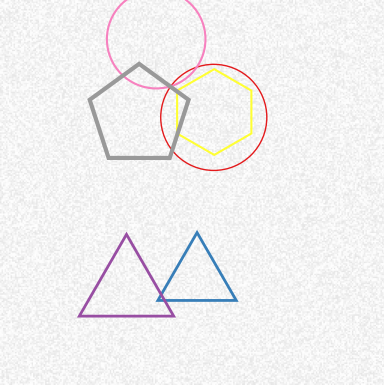[{"shape": "circle", "thickness": 1, "radius": 0.69, "center": [0.555, 0.695]}, {"shape": "triangle", "thickness": 2, "radius": 0.59, "center": [0.512, 0.278]}, {"shape": "triangle", "thickness": 2, "radius": 0.71, "center": [0.329, 0.25]}, {"shape": "hexagon", "thickness": 1.5, "radius": 0.56, "center": [0.556, 0.709]}, {"shape": "circle", "thickness": 1.5, "radius": 0.64, "center": [0.406, 0.898]}, {"shape": "pentagon", "thickness": 3, "radius": 0.68, "center": [0.361, 0.699]}]